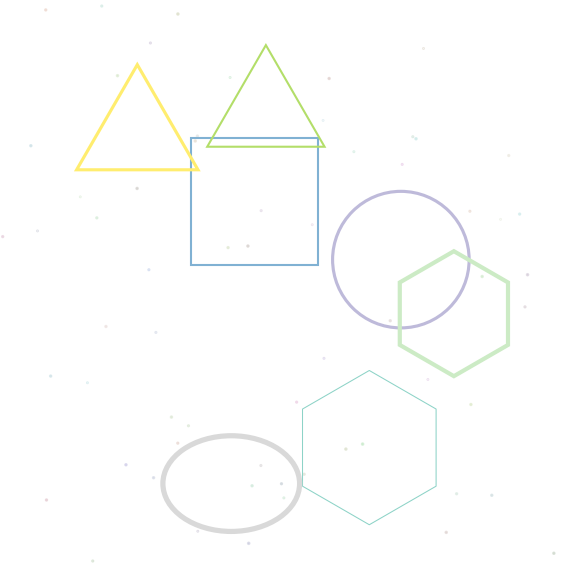[{"shape": "hexagon", "thickness": 0.5, "radius": 0.67, "center": [0.639, 0.224]}, {"shape": "circle", "thickness": 1.5, "radius": 0.59, "center": [0.694, 0.55]}, {"shape": "square", "thickness": 1, "radius": 0.55, "center": [0.44, 0.651]}, {"shape": "triangle", "thickness": 1, "radius": 0.59, "center": [0.46, 0.804]}, {"shape": "oval", "thickness": 2.5, "radius": 0.59, "center": [0.4, 0.162]}, {"shape": "hexagon", "thickness": 2, "radius": 0.54, "center": [0.786, 0.456]}, {"shape": "triangle", "thickness": 1.5, "radius": 0.61, "center": [0.238, 0.766]}]